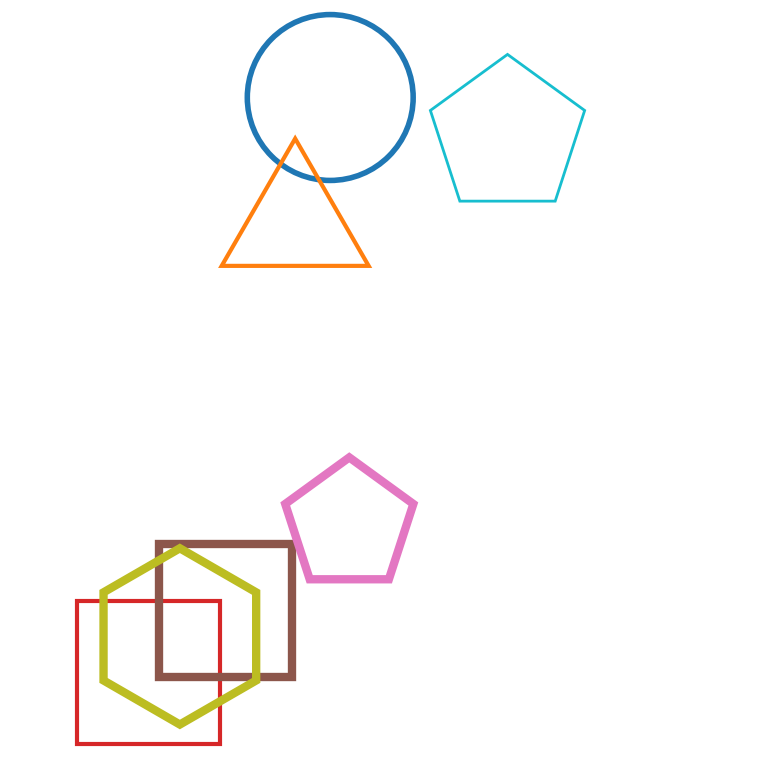[{"shape": "circle", "thickness": 2, "radius": 0.54, "center": [0.429, 0.873]}, {"shape": "triangle", "thickness": 1.5, "radius": 0.55, "center": [0.383, 0.71]}, {"shape": "square", "thickness": 1.5, "radius": 0.46, "center": [0.193, 0.127]}, {"shape": "square", "thickness": 3, "radius": 0.43, "center": [0.293, 0.207]}, {"shape": "pentagon", "thickness": 3, "radius": 0.44, "center": [0.454, 0.318]}, {"shape": "hexagon", "thickness": 3, "radius": 0.57, "center": [0.234, 0.174]}, {"shape": "pentagon", "thickness": 1, "radius": 0.53, "center": [0.659, 0.824]}]